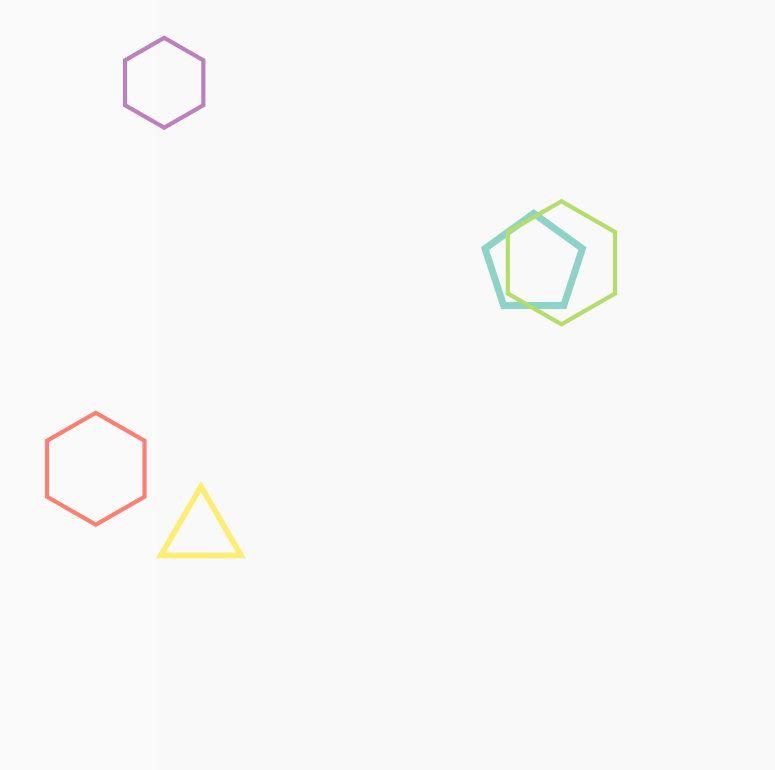[{"shape": "pentagon", "thickness": 2.5, "radius": 0.33, "center": [0.689, 0.657]}, {"shape": "hexagon", "thickness": 1.5, "radius": 0.36, "center": [0.124, 0.391]}, {"shape": "hexagon", "thickness": 1.5, "radius": 0.4, "center": [0.724, 0.659]}, {"shape": "hexagon", "thickness": 1.5, "radius": 0.29, "center": [0.212, 0.893]}, {"shape": "triangle", "thickness": 2, "radius": 0.3, "center": [0.259, 0.308]}]